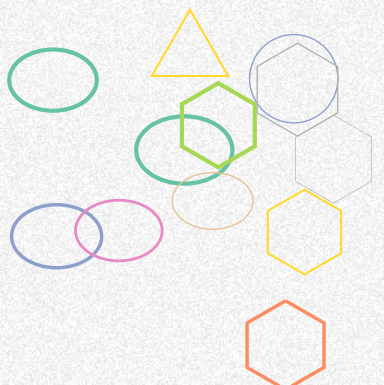[{"shape": "oval", "thickness": 3, "radius": 0.57, "center": [0.138, 0.792]}, {"shape": "oval", "thickness": 3, "radius": 0.62, "center": [0.479, 0.61]}, {"shape": "hexagon", "thickness": 2.5, "radius": 0.58, "center": [0.742, 0.103]}, {"shape": "oval", "thickness": 2.5, "radius": 0.59, "center": [0.147, 0.386]}, {"shape": "circle", "thickness": 1, "radius": 0.57, "center": [0.763, 0.796]}, {"shape": "oval", "thickness": 2, "radius": 0.56, "center": [0.309, 0.401]}, {"shape": "hexagon", "thickness": 3, "radius": 0.55, "center": [0.567, 0.675]}, {"shape": "triangle", "thickness": 1.5, "radius": 0.57, "center": [0.494, 0.86]}, {"shape": "hexagon", "thickness": 1.5, "radius": 0.55, "center": [0.791, 0.397]}, {"shape": "oval", "thickness": 1, "radius": 0.53, "center": [0.552, 0.478]}, {"shape": "hexagon", "thickness": 1, "radius": 0.6, "center": [0.773, 0.767]}, {"shape": "hexagon", "thickness": 0.5, "radius": 0.57, "center": [0.866, 0.587]}]